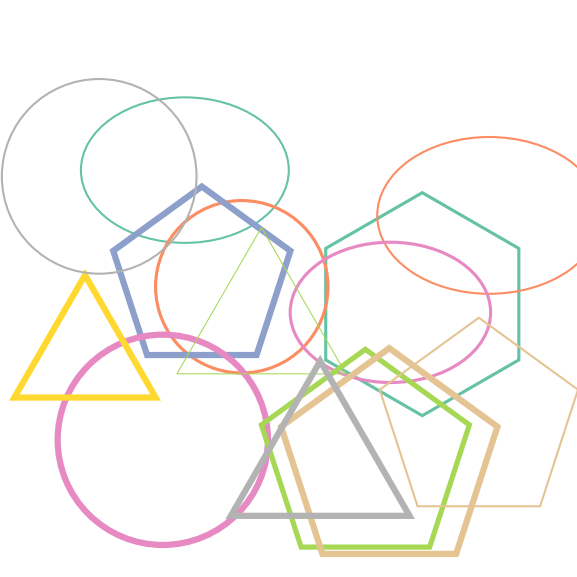[{"shape": "hexagon", "thickness": 1.5, "radius": 0.97, "center": [0.731, 0.472]}, {"shape": "oval", "thickness": 1, "radius": 0.9, "center": [0.32, 0.705]}, {"shape": "circle", "thickness": 1.5, "radius": 0.75, "center": [0.419, 0.503]}, {"shape": "oval", "thickness": 1, "radius": 0.97, "center": [0.847, 0.626]}, {"shape": "pentagon", "thickness": 3, "radius": 0.81, "center": [0.349, 0.515]}, {"shape": "circle", "thickness": 3, "radius": 0.91, "center": [0.282, 0.238]}, {"shape": "oval", "thickness": 1.5, "radius": 0.87, "center": [0.676, 0.458]}, {"shape": "triangle", "thickness": 0.5, "radius": 0.84, "center": [0.453, 0.436]}, {"shape": "pentagon", "thickness": 2.5, "radius": 0.95, "center": [0.633, 0.205]}, {"shape": "triangle", "thickness": 3, "radius": 0.71, "center": [0.147, 0.381]}, {"shape": "pentagon", "thickness": 3, "radius": 0.98, "center": [0.674, 0.199]}, {"shape": "pentagon", "thickness": 1, "radius": 0.9, "center": [0.829, 0.269]}, {"shape": "circle", "thickness": 1, "radius": 0.84, "center": [0.172, 0.694]}, {"shape": "triangle", "thickness": 3, "radius": 0.89, "center": [0.554, 0.195]}]